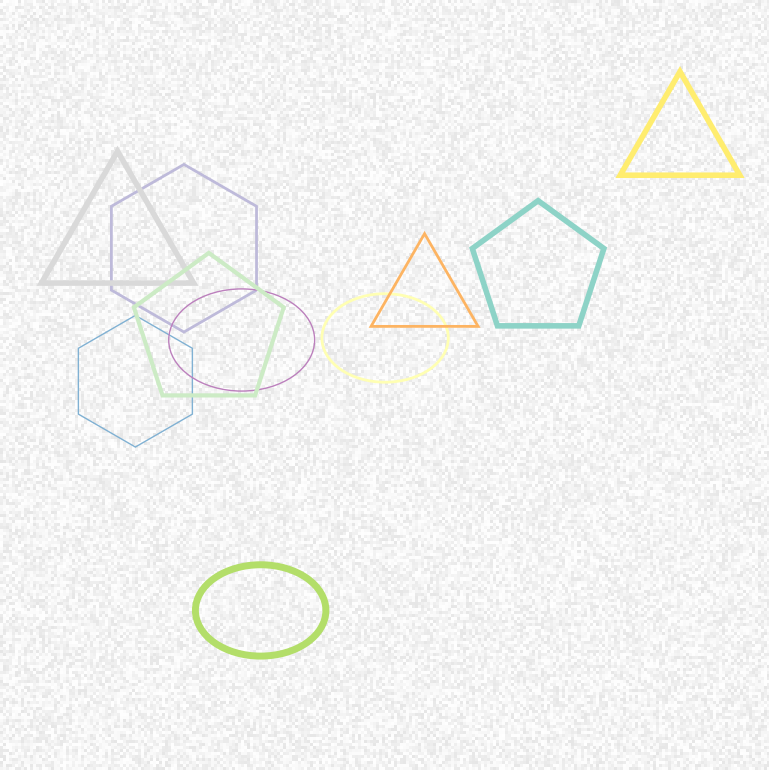[{"shape": "pentagon", "thickness": 2, "radius": 0.45, "center": [0.699, 0.65]}, {"shape": "oval", "thickness": 1, "radius": 0.41, "center": [0.5, 0.561]}, {"shape": "hexagon", "thickness": 1, "radius": 0.54, "center": [0.239, 0.678]}, {"shape": "hexagon", "thickness": 0.5, "radius": 0.43, "center": [0.176, 0.505]}, {"shape": "triangle", "thickness": 1, "radius": 0.4, "center": [0.551, 0.616]}, {"shape": "oval", "thickness": 2.5, "radius": 0.42, "center": [0.339, 0.207]}, {"shape": "triangle", "thickness": 2, "radius": 0.57, "center": [0.153, 0.689]}, {"shape": "oval", "thickness": 0.5, "radius": 0.47, "center": [0.314, 0.558]}, {"shape": "pentagon", "thickness": 1.5, "radius": 0.51, "center": [0.271, 0.569]}, {"shape": "triangle", "thickness": 2, "radius": 0.45, "center": [0.883, 0.817]}]